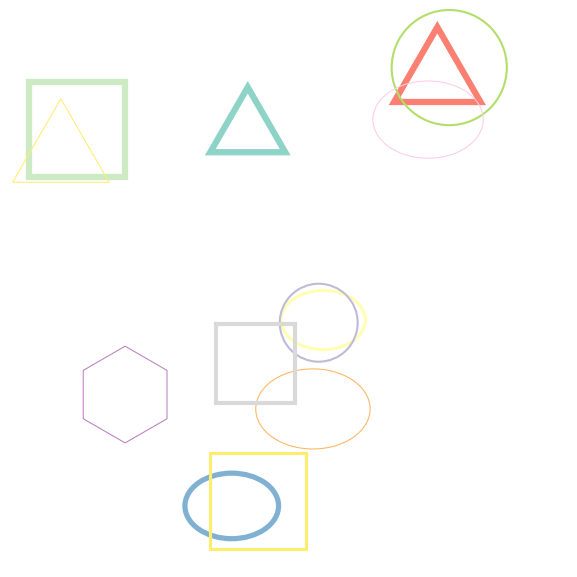[{"shape": "triangle", "thickness": 3, "radius": 0.37, "center": [0.429, 0.773]}, {"shape": "oval", "thickness": 1.5, "radius": 0.37, "center": [0.56, 0.445]}, {"shape": "circle", "thickness": 1, "radius": 0.34, "center": [0.552, 0.44]}, {"shape": "triangle", "thickness": 3, "radius": 0.43, "center": [0.757, 0.866]}, {"shape": "oval", "thickness": 2.5, "radius": 0.41, "center": [0.401, 0.123]}, {"shape": "oval", "thickness": 0.5, "radius": 0.5, "center": [0.542, 0.291]}, {"shape": "circle", "thickness": 1, "radius": 0.5, "center": [0.778, 0.882]}, {"shape": "oval", "thickness": 0.5, "radius": 0.48, "center": [0.741, 0.792]}, {"shape": "square", "thickness": 2, "radius": 0.34, "center": [0.443, 0.369]}, {"shape": "hexagon", "thickness": 0.5, "radius": 0.42, "center": [0.217, 0.316]}, {"shape": "square", "thickness": 3, "radius": 0.41, "center": [0.133, 0.775]}, {"shape": "square", "thickness": 1.5, "radius": 0.42, "center": [0.447, 0.132]}, {"shape": "triangle", "thickness": 0.5, "radius": 0.48, "center": [0.105, 0.732]}]